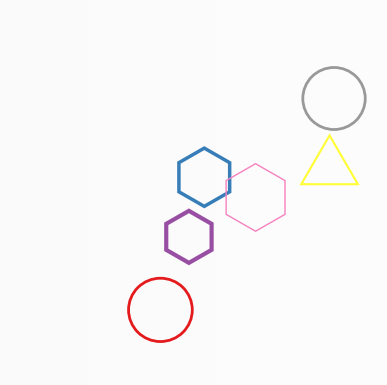[{"shape": "circle", "thickness": 2, "radius": 0.41, "center": [0.414, 0.195]}, {"shape": "hexagon", "thickness": 2.5, "radius": 0.38, "center": [0.527, 0.54]}, {"shape": "hexagon", "thickness": 3, "radius": 0.34, "center": [0.488, 0.385]}, {"shape": "triangle", "thickness": 1.5, "radius": 0.42, "center": [0.85, 0.564]}, {"shape": "hexagon", "thickness": 1, "radius": 0.44, "center": [0.66, 0.487]}, {"shape": "circle", "thickness": 2, "radius": 0.4, "center": [0.862, 0.744]}]